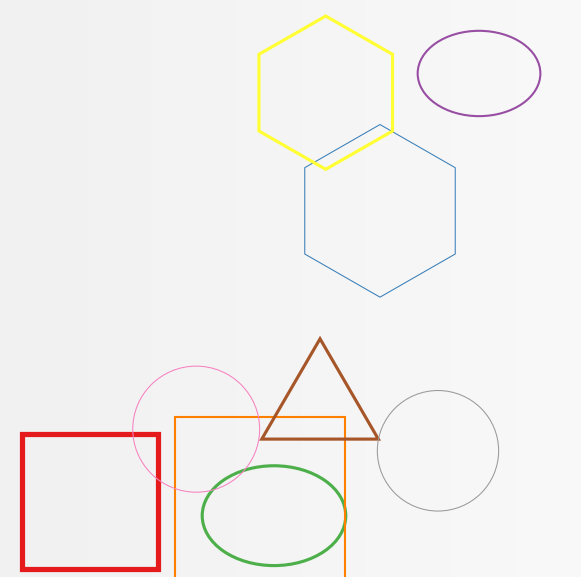[{"shape": "square", "thickness": 2.5, "radius": 0.59, "center": [0.155, 0.13]}, {"shape": "hexagon", "thickness": 0.5, "radius": 0.75, "center": [0.654, 0.634]}, {"shape": "oval", "thickness": 1.5, "radius": 0.62, "center": [0.471, 0.106]}, {"shape": "oval", "thickness": 1, "radius": 0.53, "center": [0.824, 0.872]}, {"shape": "square", "thickness": 1, "radius": 0.73, "center": [0.447, 0.132]}, {"shape": "hexagon", "thickness": 1.5, "radius": 0.66, "center": [0.56, 0.839]}, {"shape": "triangle", "thickness": 1.5, "radius": 0.58, "center": [0.551, 0.297]}, {"shape": "circle", "thickness": 0.5, "radius": 0.55, "center": [0.338, 0.256]}, {"shape": "circle", "thickness": 0.5, "radius": 0.52, "center": [0.754, 0.219]}]